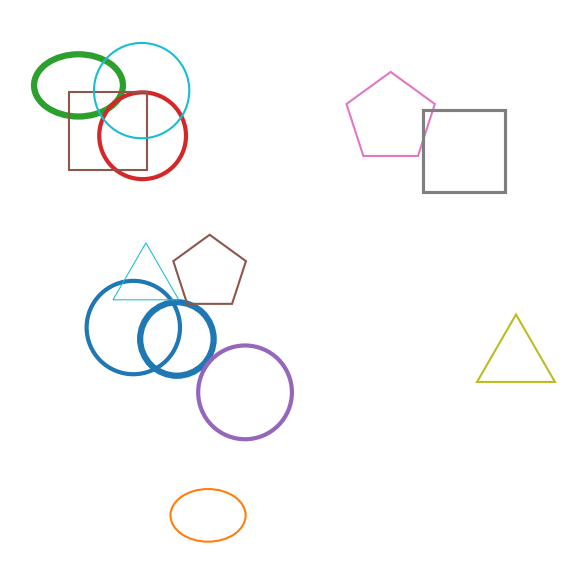[{"shape": "circle", "thickness": 3, "radius": 0.32, "center": [0.306, 0.412]}, {"shape": "circle", "thickness": 2, "radius": 0.4, "center": [0.231, 0.432]}, {"shape": "oval", "thickness": 1, "radius": 0.33, "center": [0.36, 0.107]}, {"shape": "oval", "thickness": 3, "radius": 0.38, "center": [0.136, 0.851]}, {"shape": "circle", "thickness": 2, "radius": 0.38, "center": [0.247, 0.764]}, {"shape": "circle", "thickness": 2, "radius": 0.41, "center": [0.424, 0.32]}, {"shape": "square", "thickness": 1, "radius": 0.34, "center": [0.186, 0.773]}, {"shape": "pentagon", "thickness": 1, "radius": 0.33, "center": [0.363, 0.526]}, {"shape": "pentagon", "thickness": 1, "radius": 0.4, "center": [0.676, 0.794]}, {"shape": "square", "thickness": 1.5, "radius": 0.36, "center": [0.804, 0.738]}, {"shape": "triangle", "thickness": 1, "radius": 0.39, "center": [0.893, 0.377]}, {"shape": "circle", "thickness": 1, "radius": 0.41, "center": [0.245, 0.842]}, {"shape": "triangle", "thickness": 0.5, "radius": 0.33, "center": [0.253, 0.513]}]